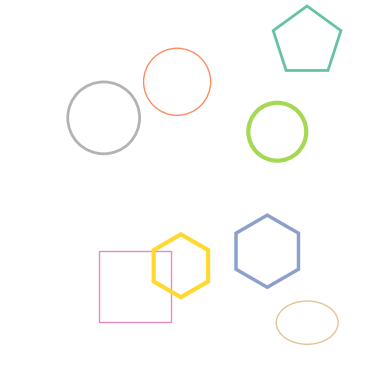[{"shape": "pentagon", "thickness": 2, "radius": 0.46, "center": [0.798, 0.892]}, {"shape": "circle", "thickness": 1, "radius": 0.44, "center": [0.46, 0.788]}, {"shape": "hexagon", "thickness": 2.5, "radius": 0.47, "center": [0.694, 0.347]}, {"shape": "square", "thickness": 1, "radius": 0.46, "center": [0.351, 0.255]}, {"shape": "circle", "thickness": 3, "radius": 0.38, "center": [0.72, 0.658]}, {"shape": "hexagon", "thickness": 3, "radius": 0.41, "center": [0.47, 0.31]}, {"shape": "oval", "thickness": 1, "radius": 0.4, "center": [0.798, 0.162]}, {"shape": "circle", "thickness": 2, "radius": 0.47, "center": [0.269, 0.694]}]